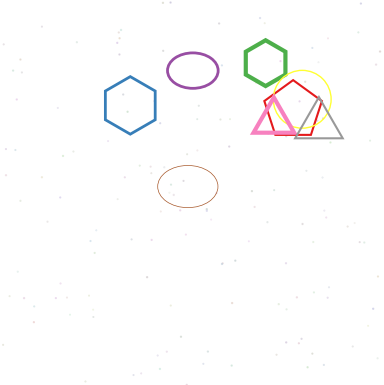[{"shape": "pentagon", "thickness": 1.5, "radius": 0.39, "center": [0.761, 0.713]}, {"shape": "hexagon", "thickness": 2, "radius": 0.37, "center": [0.338, 0.726]}, {"shape": "hexagon", "thickness": 3, "radius": 0.3, "center": [0.69, 0.836]}, {"shape": "oval", "thickness": 2, "radius": 0.33, "center": [0.501, 0.817]}, {"shape": "circle", "thickness": 1, "radius": 0.38, "center": [0.785, 0.742]}, {"shape": "oval", "thickness": 0.5, "radius": 0.39, "center": [0.488, 0.515]}, {"shape": "triangle", "thickness": 3, "radius": 0.3, "center": [0.711, 0.686]}, {"shape": "triangle", "thickness": 1.5, "radius": 0.36, "center": [0.828, 0.676]}]